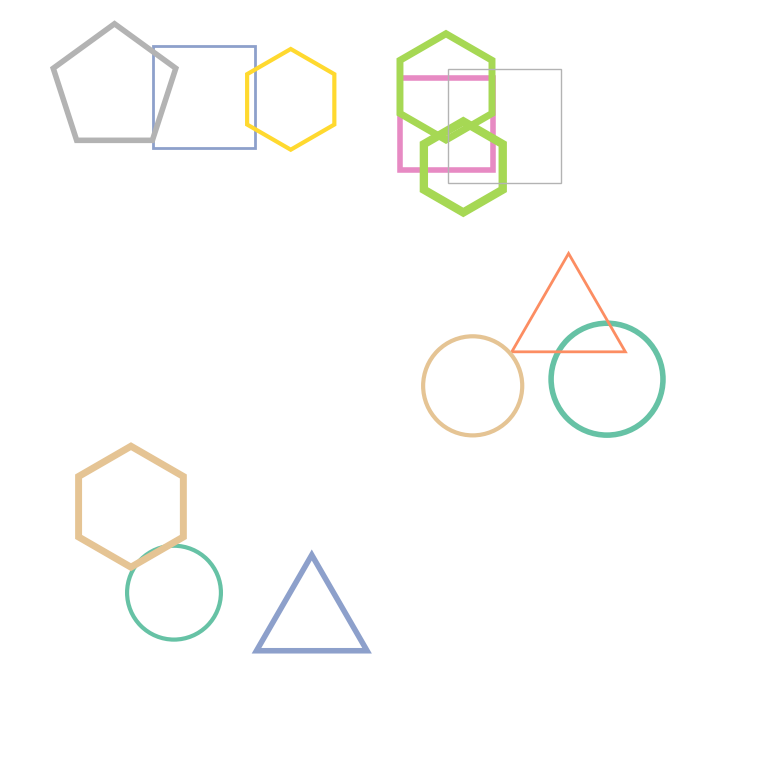[{"shape": "circle", "thickness": 1.5, "radius": 0.3, "center": [0.226, 0.23]}, {"shape": "circle", "thickness": 2, "radius": 0.36, "center": [0.788, 0.508]}, {"shape": "triangle", "thickness": 1, "radius": 0.43, "center": [0.738, 0.586]}, {"shape": "square", "thickness": 1, "radius": 0.33, "center": [0.265, 0.874]}, {"shape": "triangle", "thickness": 2, "radius": 0.41, "center": [0.405, 0.196]}, {"shape": "square", "thickness": 2, "radius": 0.3, "center": [0.58, 0.839]}, {"shape": "hexagon", "thickness": 2.5, "radius": 0.35, "center": [0.579, 0.887]}, {"shape": "hexagon", "thickness": 3, "radius": 0.3, "center": [0.602, 0.783]}, {"shape": "hexagon", "thickness": 1.5, "radius": 0.33, "center": [0.378, 0.871]}, {"shape": "circle", "thickness": 1.5, "radius": 0.32, "center": [0.614, 0.499]}, {"shape": "hexagon", "thickness": 2.5, "radius": 0.39, "center": [0.17, 0.342]}, {"shape": "square", "thickness": 0.5, "radius": 0.37, "center": [0.655, 0.837]}, {"shape": "pentagon", "thickness": 2, "radius": 0.42, "center": [0.149, 0.885]}]